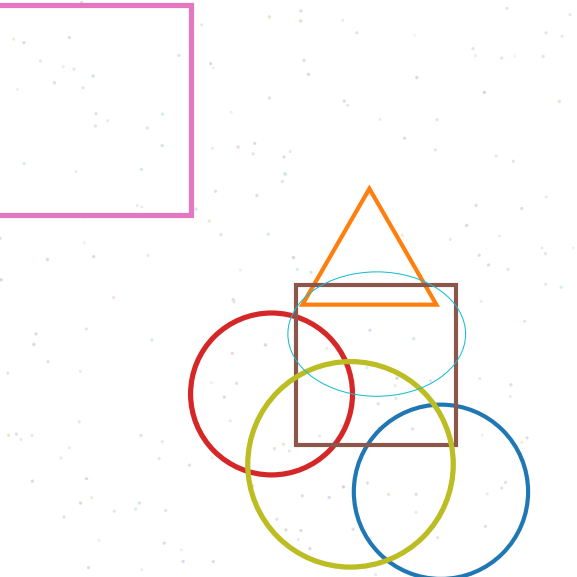[{"shape": "circle", "thickness": 2, "radius": 0.75, "center": [0.764, 0.148]}, {"shape": "triangle", "thickness": 2, "radius": 0.67, "center": [0.64, 0.539]}, {"shape": "circle", "thickness": 2.5, "radius": 0.7, "center": [0.47, 0.317]}, {"shape": "square", "thickness": 2, "radius": 0.69, "center": [0.651, 0.367]}, {"shape": "square", "thickness": 2.5, "radius": 0.91, "center": [0.148, 0.809]}, {"shape": "circle", "thickness": 2.5, "radius": 0.89, "center": [0.607, 0.195]}, {"shape": "oval", "thickness": 0.5, "radius": 0.77, "center": [0.652, 0.421]}]